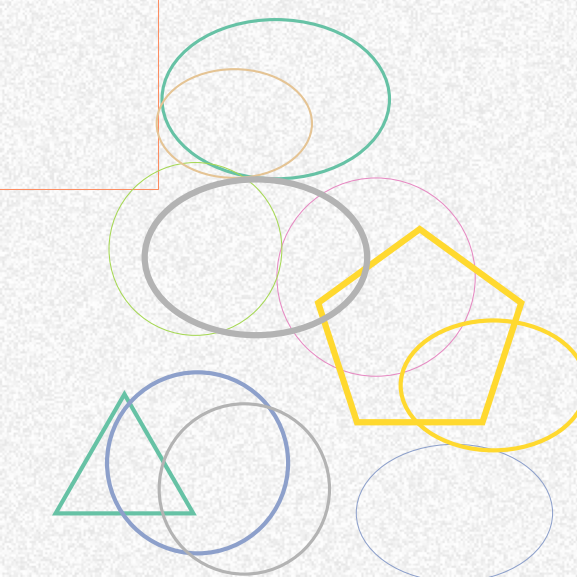[{"shape": "oval", "thickness": 1.5, "radius": 0.98, "center": [0.477, 0.827]}, {"shape": "triangle", "thickness": 2, "radius": 0.69, "center": [0.215, 0.179]}, {"shape": "square", "thickness": 0.5, "radius": 0.83, "center": [0.107, 0.837]}, {"shape": "circle", "thickness": 2, "radius": 0.78, "center": [0.342, 0.198]}, {"shape": "oval", "thickness": 0.5, "radius": 0.85, "center": [0.787, 0.111]}, {"shape": "circle", "thickness": 0.5, "radius": 0.86, "center": [0.651, 0.519]}, {"shape": "circle", "thickness": 0.5, "radius": 0.75, "center": [0.338, 0.568]}, {"shape": "oval", "thickness": 2, "radius": 0.8, "center": [0.854, 0.332]}, {"shape": "pentagon", "thickness": 3, "radius": 0.92, "center": [0.727, 0.418]}, {"shape": "oval", "thickness": 1, "radius": 0.67, "center": [0.406, 0.785]}, {"shape": "circle", "thickness": 1.5, "radius": 0.74, "center": [0.423, 0.152]}, {"shape": "oval", "thickness": 3, "radius": 0.96, "center": [0.443, 0.554]}]